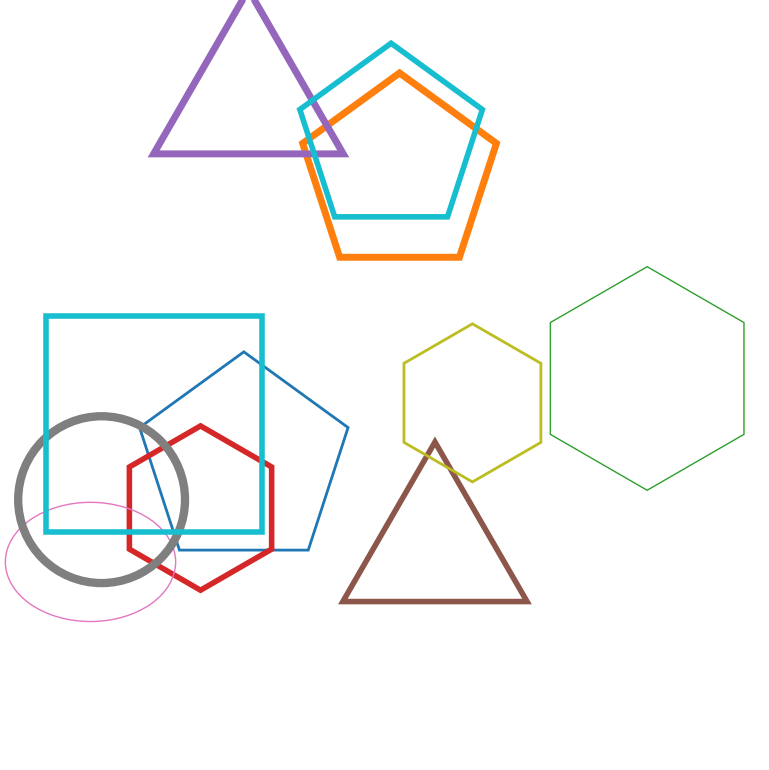[{"shape": "pentagon", "thickness": 1, "radius": 0.71, "center": [0.317, 0.401]}, {"shape": "pentagon", "thickness": 2.5, "radius": 0.66, "center": [0.519, 0.773]}, {"shape": "hexagon", "thickness": 0.5, "radius": 0.73, "center": [0.84, 0.508]}, {"shape": "hexagon", "thickness": 2, "radius": 0.53, "center": [0.26, 0.34]}, {"shape": "triangle", "thickness": 2.5, "radius": 0.71, "center": [0.323, 0.871]}, {"shape": "triangle", "thickness": 2, "radius": 0.69, "center": [0.565, 0.288]}, {"shape": "oval", "thickness": 0.5, "radius": 0.55, "center": [0.118, 0.27]}, {"shape": "circle", "thickness": 3, "radius": 0.54, "center": [0.132, 0.351]}, {"shape": "hexagon", "thickness": 1, "radius": 0.51, "center": [0.614, 0.477]}, {"shape": "square", "thickness": 2, "radius": 0.7, "center": [0.2, 0.449]}, {"shape": "pentagon", "thickness": 2, "radius": 0.62, "center": [0.508, 0.819]}]